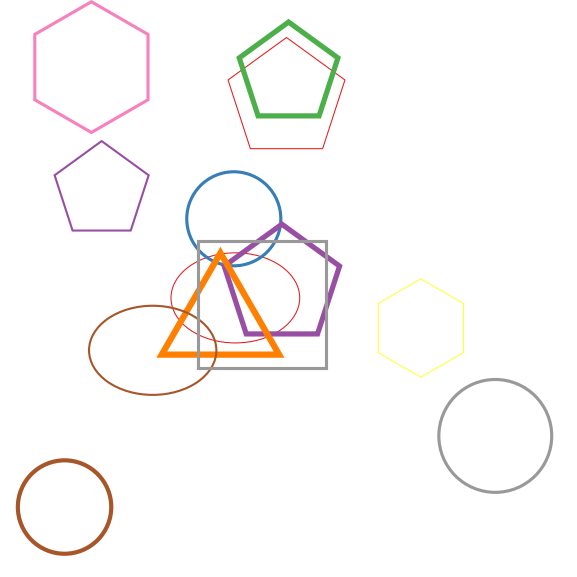[{"shape": "pentagon", "thickness": 0.5, "radius": 0.53, "center": [0.496, 0.828]}, {"shape": "oval", "thickness": 0.5, "radius": 0.56, "center": [0.408, 0.483]}, {"shape": "circle", "thickness": 1.5, "radius": 0.41, "center": [0.405, 0.62]}, {"shape": "pentagon", "thickness": 2.5, "radius": 0.45, "center": [0.5, 0.871]}, {"shape": "pentagon", "thickness": 2.5, "radius": 0.53, "center": [0.488, 0.506]}, {"shape": "pentagon", "thickness": 1, "radius": 0.43, "center": [0.176, 0.669]}, {"shape": "triangle", "thickness": 3, "radius": 0.59, "center": [0.382, 0.444]}, {"shape": "hexagon", "thickness": 0.5, "radius": 0.43, "center": [0.729, 0.431]}, {"shape": "circle", "thickness": 2, "radius": 0.4, "center": [0.112, 0.121]}, {"shape": "oval", "thickness": 1, "radius": 0.55, "center": [0.264, 0.393]}, {"shape": "hexagon", "thickness": 1.5, "radius": 0.57, "center": [0.158, 0.883]}, {"shape": "square", "thickness": 1.5, "radius": 0.55, "center": [0.454, 0.472]}, {"shape": "circle", "thickness": 1.5, "radius": 0.49, "center": [0.858, 0.244]}]